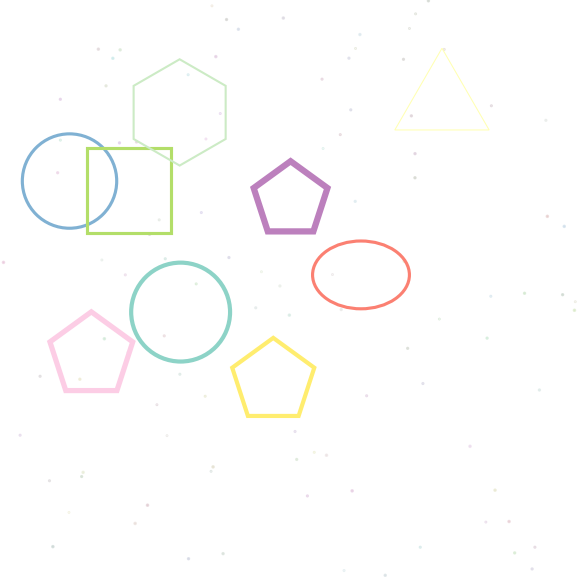[{"shape": "circle", "thickness": 2, "radius": 0.43, "center": [0.313, 0.459]}, {"shape": "triangle", "thickness": 0.5, "radius": 0.47, "center": [0.765, 0.821]}, {"shape": "oval", "thickness": 1.5, "radius": 0.42, "center": [0.625, 0.523]}, {"shape": "circle", "thickness": 1.5, "radius": 0.41, "center": [0.12, 0.686]}, {"shape": "square", "thickness": 1.5, "radius": 0.37, "center": [0.223, 0.669]}, {"shape": "pentagon", "thickness": 2.5, "radius": 0.38, "center": [0.158, 0.384]}, {"shape": "pentagon", "thickness": 3, "radius": 0.34, "center": [0.503, 0.653]}, {"shape": "hexagon", "thickness": 1, "radius": 0.46, "center": [0.311, 0.804]}, {"shape": "pentagon", "thickness": 2, "radius": 0.37, "center": [0.473, 0.339]}]